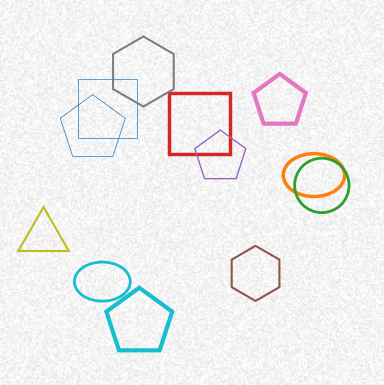[{"shape": "pentagon", "thickness": 0.5, "radius": 0.44, "center": [0.241, 0.665]}, {"shape": "square", "thickness": 0.5, "radius": 0.38, "center": [0.278, 0.718]}, {"shape": "oval", "thickness": 2.5, "radius": 0.4, "center": [0.815, 0.545]}, {"shape": "circle", "thickness": 2, "radius": 0.35, "center": [0.836, 0.518]}, {"shape": "square", "thickness": 2.5, "radius": 0.39, "center": [0.519, 0.68]}, {"shape": "pentagon", "thickness": 1, "radius": 0.35, "center": [0.572, 0.592]}, {"shape": "hexagon", "thickness": 1.5, "radius": 0.36, "center": [0.664, 0.29]}, {"shape": "pentagon", "thickness": 3, "radius": 0.36, "center": [0.727, 0.737]}, {"shape": "hexagon", "thickness": 1.5, "radius": 0.45, "center": [0.372, 0.814]}, {"shape": "triangle", "thickness": 1.5, "radius": 0.38, "center": [0.113, 0.386]}, {"shape": "pentagon", "thickness": 3, "radius": 0.45, "center": [0.362, 0.163]}, {"shape": "oval", "thickness": 2, "radius": 0.36, "center": [0.266, 0.269]}]